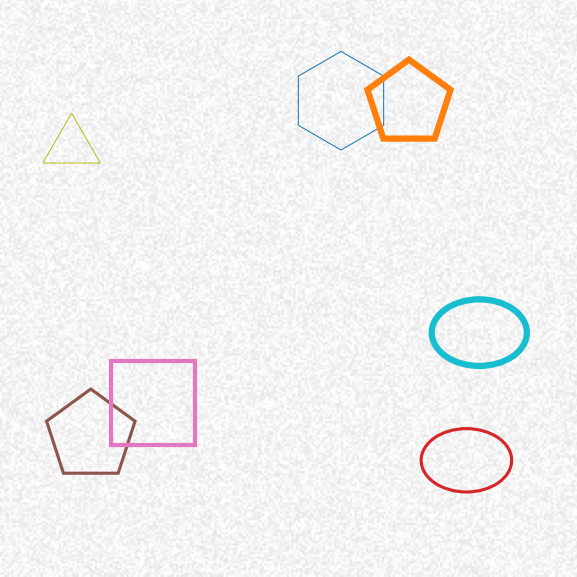[{"shape": "hexagon", "thickness": 0.5, "radius": 0.43, "center": [0.59, 0.825]}, {"shape": "pentagon", "thickness": 3, "radius": 0.38, "center": [0.708, 0.82]}, {"shape": "oval", "thickness": 1.5, "radius": 0.39, "center": [0.808, 0.202]}, {"shape": "pentagon", "thickness": 1.5, "radius": 0.4, "center": [0.157, 0.245]}, {"shape": "square", "thickness": 2, "radius": 0.36, "center": [0.265, 0.3]}, {"shape": "triangle", "thickness": 0.5, "radius": 0.29, "center": [0.124, 0.746]}, {"shape": "oval", "thickness": 3, "radius": 0.41, "center": [0.83, 0.423]}]